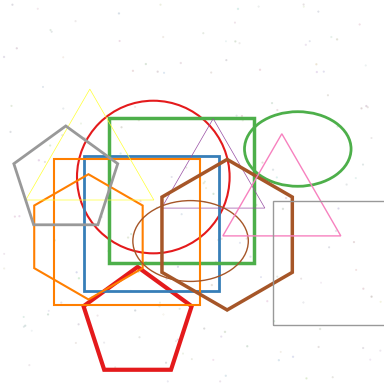[{"shape": "circle", "thickness": 1.5, "radius": 0.99, "center": [0.398, 0.54]}, {"shape": "pentagon", "thickness": 3, "radius": 0.74, "center": [0.357, 0.159]}, {"shape": "square", "thickness": 2, "radius": 0.88, "center": [0.393, 0.419]}, {"shape": "square", "thickness": 2.5, "radius": 0.94, "center": [0.471, 0.505]}, {"shape": "oval", "thickness": 2, "radius": 0.69, "center": [0.773, 0.613]}, {"shape": "triangle", "thickness": 0.5, "radius": 0.77, "center": [0.554, 0.537]}, {"shape": "square", "thickness": 1.5, "radius": 0.95, "center": [0.329, 0.397]}, {"shape": "hexagon", "thickness": 1.5, "radius": 0.81, "center": [0.23, 0.385]}, {"shape": "triangle", "thickness": 0.5, "radius": 0.96, "center": [0.233, 0.577]}, {"shape": "hexagon", "thickness": 2.5, "radius": 0.98, "center": [0.59, 0.39]}, {"shape": "oval", "thickness": 1, "radius": 0.75, "center": [0.495, 0.374]}, {"shape": "triangle", "thickness": 1, "radius": 0.88, "center": [0.732, 0.476]}, {"shape": "pentagon", "thickness": 2, "radius": 0.71, "center": [0.171, 0.531]}, {"shape": "square", "thickness": 1, "radius": 0.81, "center": [0.869, 0.317]}]